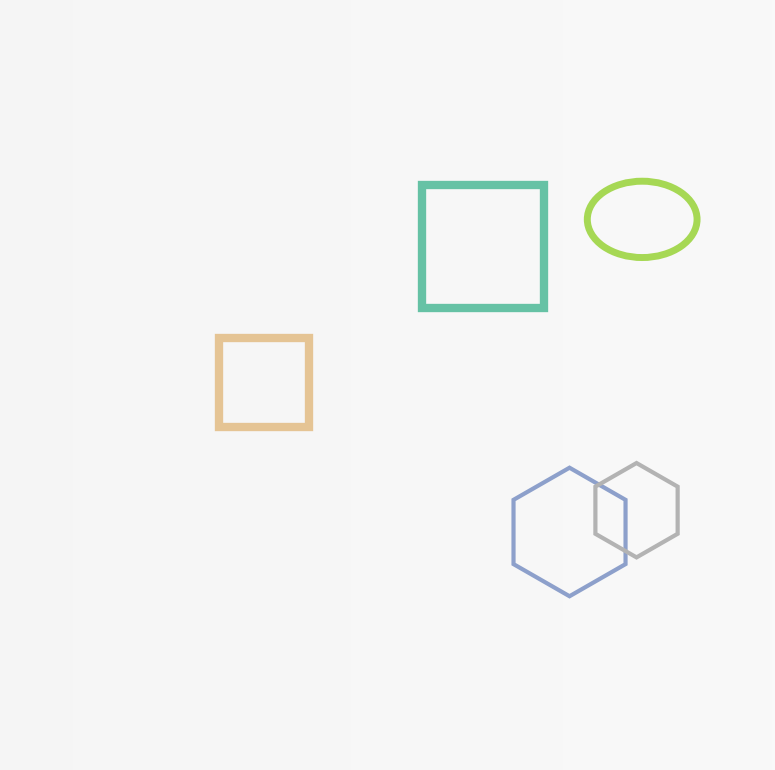[{"shape": "square", "thickness": 3, "radius": 0.4, "center": [0.623, 0.68]}, {"shape": "hexagon", "thickness": 1.5, "radius": 0.42, "center": [0.735, 0.309]}, {"shape": "oval", "thickness": 2.5, "radius": 0.35, "center": [0.829, 0.715]}, {"shape": "square", "thickness": 3, "radius": 0.29, "center": [0.341, 0.503]}, {"shape": "hexagon", "thickness": 1.5, "radius": 0.31, "center": [0.821, 0.337]}]